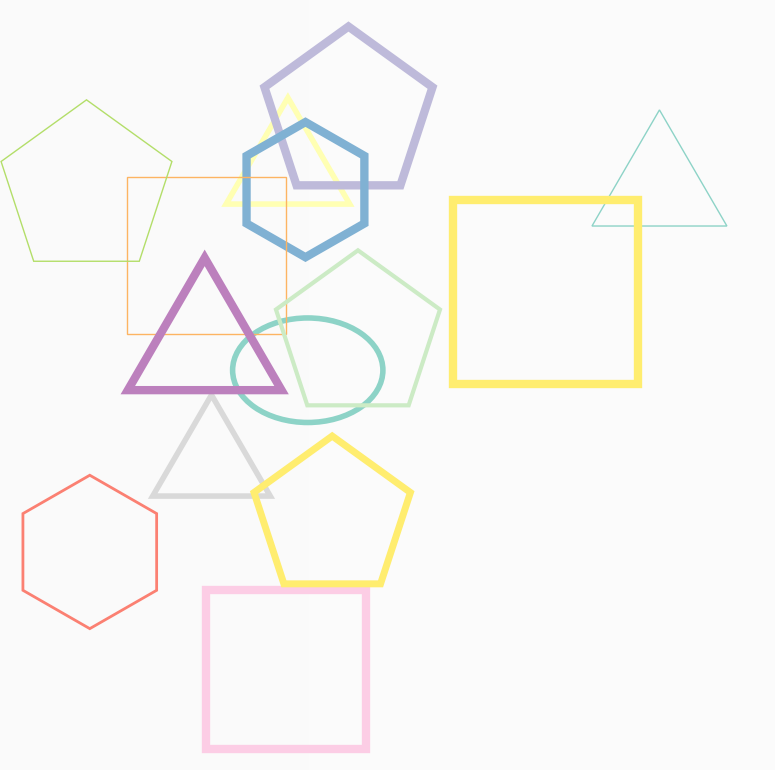[{"shape": "oval", "thickness": 2, "radius": 0.48, "center": [0.397, 0.519]}, {"shape": "triangle", "thickness": 0.5, "radius": 0.5, "center": [0.851, 0.757]}, {"shape": "triangle", "thickness": 2, "radius": 0.46, "center": [0.372, 0.781]}, {"shape": "pentagon", "thickness": 3, "radius": 0.57, "center": [0.45, 0.852]}, {"shape": "hexagon", "thickness": 1, "radius": 0.5, "center": [0.116, 0.283]}, {"shape": "hexagon", "thickness": 3, "radius": 0.44, "center": [0.394, 0.754]}, {"shape": "square", "thickness": 0.5, "radius": 0.51, "center": [0.267, 0.668]}, {"shape": "pentagon", "thickness": 0.5, "radius": 0.58, "center": [0.112, 0.754]}, {"shape": "square", "thickness": 3, "radius": 0.52, "center": [0.369, 0.131]}, {"shape": "triangle", "thickness": 2, "radius": 0.44, "center": [0.273, 0.4]}, {"shape": "triangle", "thickness": 3, "radius": 0.57, "center": [0.264, 0.551]}, {"shape": "pentagon", "thickness": 1.5, "radius": 0.56, "center": [0.462, 0.564]}, {"shape": "square", "thickness": 3, "radius": 0.6, "center": [0.704, 0.62]}, {"shape": "pentagon", "thickness": 2.5, "radius": 0.53, "center": [0.429, 0.328]}]